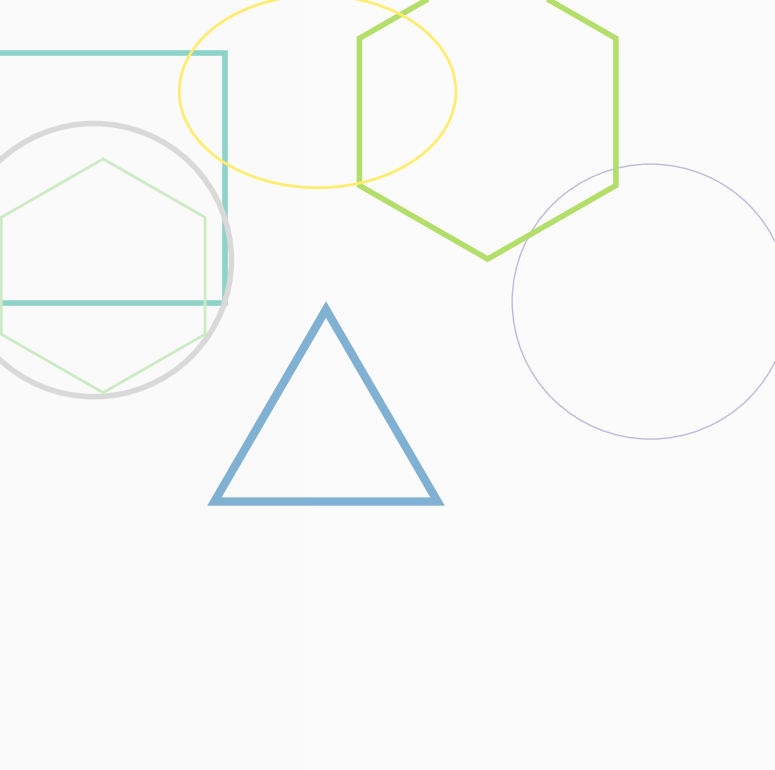[{"shape": "square", "thickness": 2, "radius": 0.81, "center": [0.128, 0.768]}, {"shape": "circle", "thickness": 0.5, "radius": 0.89, "center": [0.839, 0.608]}, {"shape": "triangle", "thickness": 3, "radius": 0.83, "center": [0.421, 0.432]}, {"shape": "hexagon", "thickness": 2, "radius": 0.96, "center": [0.629, 0.855]}, {"shape": "circle", "thickness": 2, "radius": 0.89, "center": [0.121, 0.662]}, {"shape": "hexagon", "thickness": 1, "radius": 0.76, "center": [0.133, 0.642]}, {"shape": "oval", "thickness": 1, "radius": 0.89, "center": [0.41, 0.881]}]